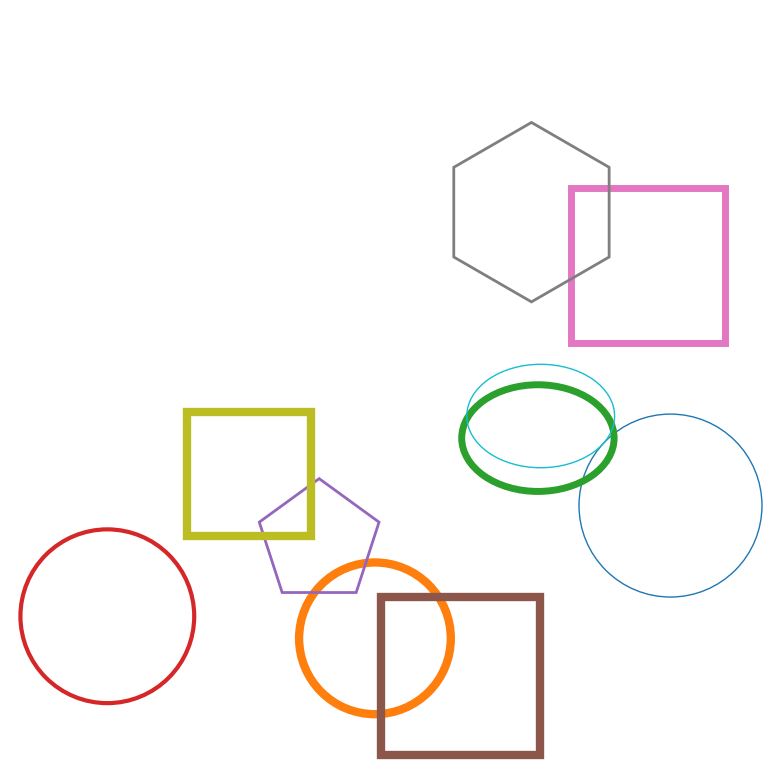[{"shape": "circle", "thickness": 0.5, "radius": 0.59, "center": [0.871, 0.343]}, {"shape": "circle", "thickness": 3, "radius": 0.49, "center": [0.487, 0.171]}, {"shape": "oval", "thickness": 2.5, "radius": 0.49, "center": [0.699, 0.431]}, {"shape": "circle", "thickness": 1.5, "radius": 0.56, "center": [0.139, 0.2]}, {"shape": "pentagon", "thickness": 1, "radius": 0.41, "center": [0.415, 0.297]}, {"shape": "square", "thickness": 3, "radius": 0.51, "center": [0.598, 0.122]}, {"shape": "square", "thickness": 2.5, "radius": 0.5, "center": [0.842, 0.655]}, {"shape": "hexagon", "thickness": 1, "radius": 0.58, "center": [0.69, 0.724]}, {"shape": "square", "thickness": 3, "radius": 0.4, "center": [0.323, 0.385]}, {"shape": "oval", "thickness": 0.5, "radius": 0.48, "center": [0.702, 0.46]}]